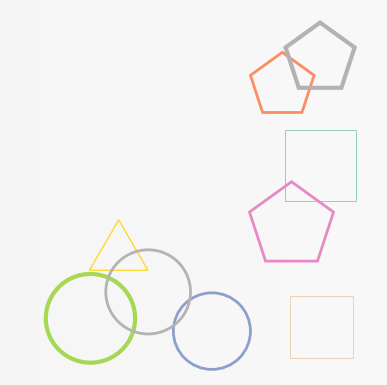[{"shape": "square", "thickness": 0.5, "radius": 0.46, "center": [0.828, 0.57]}, {"shape": "pentagon", "thickness": 2, "radius": 0.43, "center": [0.728, 0.778]}, {"shape": "circle", "thickness": 2, "radius": 0.5, "center": [0.547, 0.14]}, {"shape": "pentagon", "thickness": 2, "radius": 0.57, "center": [0.752, 0.414]}, {"shape": "circle", "thickness": 3, "radius": 0.58, "center": [0.233, 0.173]}, {"shape": "triangle", "thickness": 1, "radius": 0.44, "center": [0.306, 0.341]}, {"shape": "square", "thickness": 0.5, "radius": 0.4, "center": [0.83, 0.151]}, {"shape": "circle", "thickness": 2, "radius": 0.55, "center": [0.382, 0.242]}, {"shape": "pentagon", "thickness": 3, "radius": 0.47, "center": [0.826, 0.848]}]